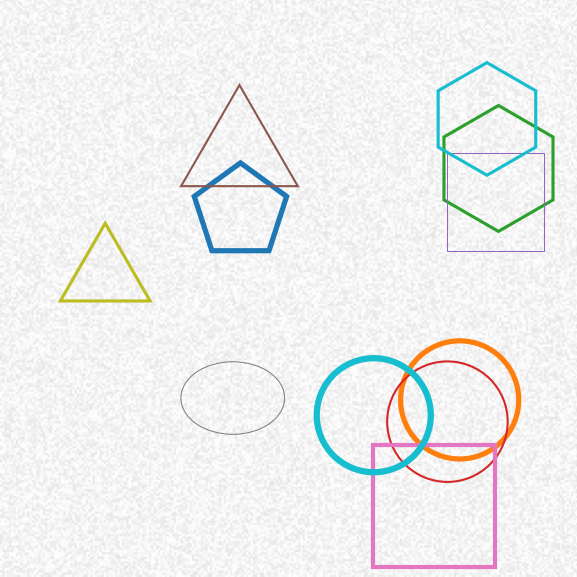[{"shape": "pentagon", "thickness": 2.5, "radius": 0.42, "center": [0.416, 0.633]}, {"shape": "circle", "thickness": 2.5, "radius": 0.51, "center": [0.796, 0.307]}, {"shape": "hexagon", "thickness": 1.5, "radius": 0.55, "center": [0.863, 0.707]}, {"shape": "circle", "thickness": 1, "radius": 0.52, "center": [0.775, 0.269]}, {"shape": "square", "thickness": 0.5, "radius": 0.42, "center": [0.858, 0.649]}, {"shape": "triangle", "thickness": 1, "radius": 0.58, "center": [0.415, 0.735]}, {"shape": "square", "thickness": 2, "radius": 0.53, "center": [0.752, 0.123]}, {"shape": "oval", "thickness": 0.5, "radius": 0.45, "center": [0.403, 0.31]}, {"shape": "triangle", "thickness": 1.5, "radius": 0.45, "center": [0.182, 0.523]}, {"shape": "circle", "thickness": 3, "radius": 0.49, "center": [0.647, 0.28]}, {"shape": "hexagon", "thickness": 1.5, "radius": 0.49, "center": [0.843, 0.793]}]